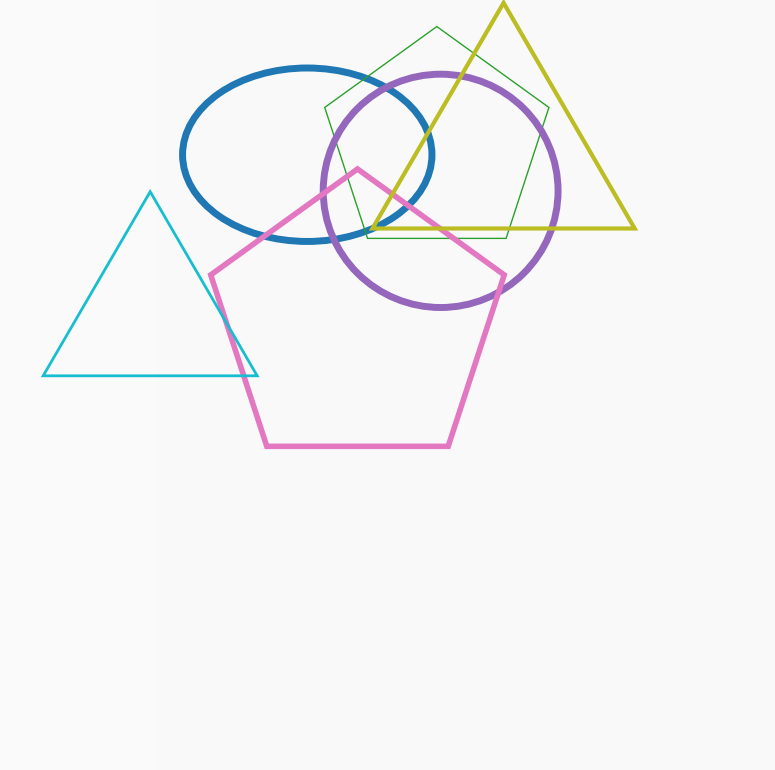[{"shape": "oval", "thickness": 2.5, "radius": 0.8, "center": [0.396, 0.799]}, {"shape": "pentagon", "thickness": 0.5, "radius": 0.76, "center": [0.564, 0.813]}, {"shape": "circle", "thickness": 2.5, "radius": 0.76, "center": [0.569, 0.752]}, {"shape": "pentagon", "thickness": 2, "radius": 1.0, "center": [0.461, 0.581]}, {"shape": "triangle", "thickness": 1.5, "radius": 0.98, "center": [0.65, 0.801]}, {"shape": "triangle", "thickness": 1, "radius": 0.8, "center": [0.194, 0.592]}]